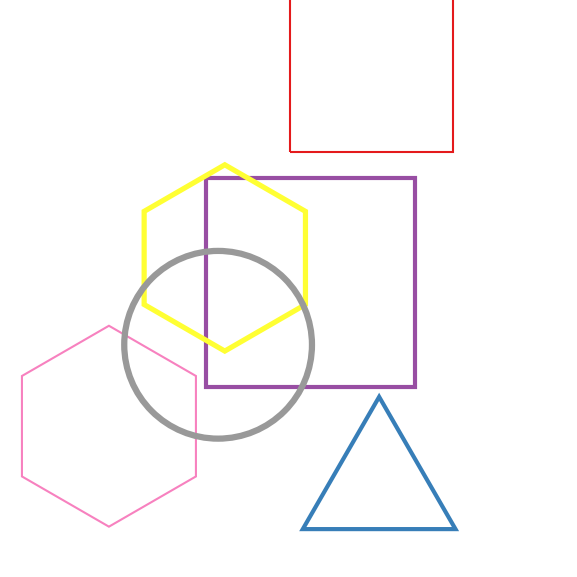[{"shape": "square", "thickness": 1, "radius": 0.71, "center": [0.643, 0.877]}, {"shape": "triangle", "thickness": 2, "radius": 0.76, "center": [0.657, 0.159]}, {"shape": "square", "thickness": 2, "radius": 0.91, "center": [0.537, 0.51]}, {"shape": "hexagon", "thickness": 2.5, "radius": 0.81, "center": [0.389, 0.552]}, {"shape": "hexagon", "thickness": 1, "radius": 0.87, "center": [0.189, 0.261]}, {"shape": "circle", "thickness": 3, "radius": 0.81, "center": [0.378, 0.402]}]